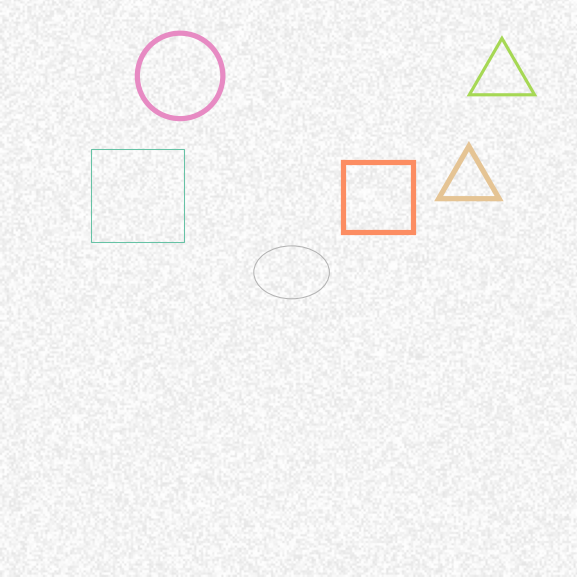[{"shape": "square", "thickness": 0.5, "radius": 0.4, "center": [0.239, 0.661]}, {"shape": "square", "thickness": 2.5, "radius": 0.3, "center": [0.654, 0.657]}, {"shape": "circle", "thickness": 2.5, "radius": 0.37, "center": [0.312, 0.868]}, {"shape": "triangle", "thickness": 1.5, "radius": 0.33, "center": [0.869, 0.868]}, {"shape": "triangle", "thickness": 2.5, "radius": 0.3, "center": [0.812, 0.685]}, {"shape": "oval", "thickness": 0.5, "radius": 0.33, "center": [0.505, 0.528]}]